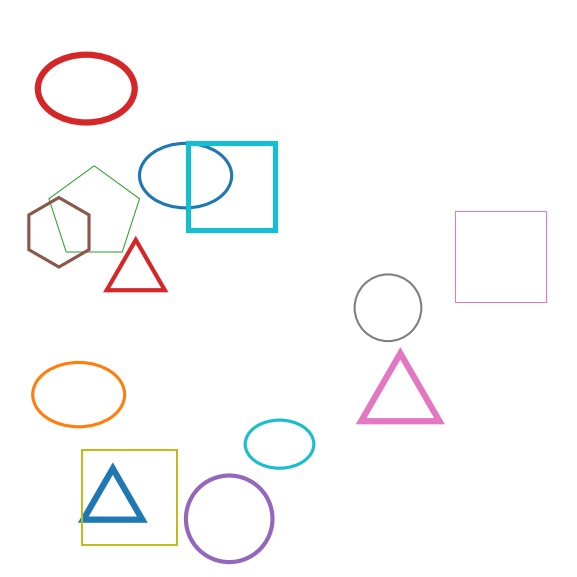[{"shape": "triangle", "thickness": 3, "radius": 0.29, "center": [0.195, 0.129]}, {"shape": "oval", "thickness": 1.5, "radius": 0.4, "center": [0.321, 0.695]}, {"shape": "oval", "thickness": 1.5, "radius": 0.4, "center": [0.136, 0.316]}, {"shape": "pentagon", "thickness": 0.5, "radius": 0.41, "center": [0.163, 0.629]}, {"shape": "oval", "thickness": 3, "radius": 0.42, "center": [0.149, 0.846]}, {"shape": "triangle", "thickness": 2, "radius": 0.29, "center": [0.235, 0.526]}, {"shape": "circle", "thickness": 2, "radius": 0.37, "center": [0.397, 0.101]}, {"shape": "hexagon", "thickness": 1.5, "radius": 0.3, "center": [0.102, 0.597]}, {"shape": "triangle", "thickness": 3, "radius": 0.39, "center": [0.693, 0.309]}, {"shape": "square", "thickness": 0.5, "radius": 0.39, "center": [0.866, 0.554]}, {"shape": "circle", "thickness": 1, "radius": 0.29, "center": [0.672, 0.466]}, {"shape": "square", "thickness": 1, "radius": 0.41, "center": [0.224, 0.138]}, {"shape": "oval", "thickness": 1.5, "radius": 0.3, "center": [0.484, 0.23]}, {"shape": "square", "thickness": 2.5, "radius": 0.37, "center": [0.401, 0.676]}]